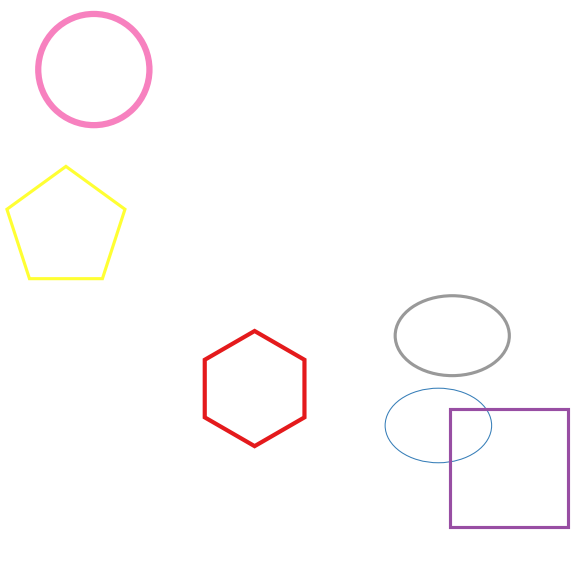[{"shape": "hexagon", "thickness": 2, "radius": 0.5, "center": [0.441, 0.326]}, {"shape": "oval", "thickness": 0.5, "radius": 0.46, "center": [0.759, 0.262]}, {"shape": "square", "thickness": 1.5, "radius": 0.51, "center": [0.881, 0.189]}, {"shape": "pentagon", "thickness": 1.5, "radius": 0.54, "center": [0.114, 0.604]}, {"shape": "circle", "thickness": 3, "radius": 0.48, "center": [0.162, 0.879]}, {"shape": "oval", "thickness": 1.5, "radius": 0.49, "center": [0.783, 0.418]}]